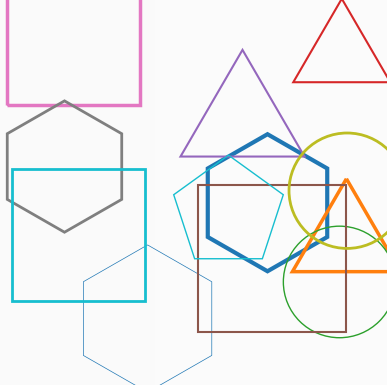[{"shape": "hexagon", "thickness": 0.5, "radius": 0.96, "center": [0.381, 0.173]}, {"shape": "hexagon", "thickness": 3, "radius": 0.89, "center": [0.69, 0.473]}, {"shape": "triangle", "thickness": 2.5, "radius": 0.8, "center": [0.894, 0.375]}, {"shape": "circle", "thickness": 1, "radius": 0.72, "center": [0.876, 0.268]}, {"shape": "triangle", "thickness": 1.5, "radius": 0.72, "center": [0.882, 0.859]}, {"shape": "triangle", "thickness": 1.5, "radius": 0.92, "center": [0.626, 0.686]}, {"shape": "square", "thickness": 1.5, "radius": 0.95, "center": [0.702, 0.328]}, {"shape": "square", "thickness": 2.5, "radius": 0.86, "center": [0.19, 0.899]}, {"shape": "hexagon", "thickness": 2, "radius": 0.85, "center": [0.166, 0.567]}, {"shape": "circle", "thickness": 2, "radius": 0.75, "center": [0.896, 0.505]}, {"shape": "square", "thickness": 2, "radius": 0.86, "center": [0.202, 0.389]}, {"shape": "pentagon", "thickness": 1, "radius": 0.74, "center": [0.59, 0.448]}]